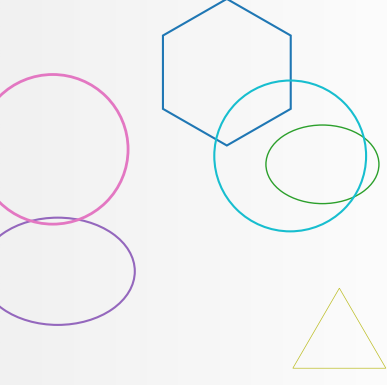[{"shape": "hexagon", "thickness": 1.5, "radius": 0.95, "center": [0.585, 0.812]}, {"shape": "oval", "thickness": 1, "radius": 0.73, "center": [0.832, 0.573]}, {"shape": "oval", "thickness": 1.5, "radius": 0.99, "center": [0.149, 0.295]}, {"shape": "circle", "thickness": 2, "radius": 0.97, "center": [0.136, 0.612]}, {"shape": "triangle", "thickness": 0.5, "radius": 0.69, "center": [0.876, 0.113]}, {"shape": "circle", "thickness": 1.5, "radius": 0.98, "center": [0.749, 0.595]}]